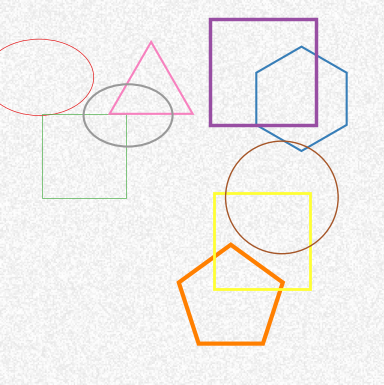[{"shape": "oval", "thickness": 0.5, "radius": 0.71, "center": [0.102, 0.799]}, {"shape": "hexagon", "thickness": 1.5, "radius": 0.68, "center": [0.783, 0.743]}, {"shape": "square", "thickness": 0.5, "radius": 0.55, "center": [0.219, 0.595]}, {"shape": "square", "thickness": 2.5, "radius": 0.69, "center": [0.684, 0.812]}, {"shape": "pentagon", "thickness": 3, "radius": 0.71, "center": [0.599, 0.222]}, {"shape": "square", "thickness": 2, "radius": 0.62, "center": [0.681, 0.374]}, {"shape": "circle", "thickness": 1, "radius": 0.73, "center": [0.732, 0.487]}, {"shape": "triangle", "thickness": 1.5, "radius": 0.62, "center": [0.393, 0.767]}, {"shape": "oval", "thickness": 1.5, "radius": 0.58, "center": [0.333, 0.7]}]